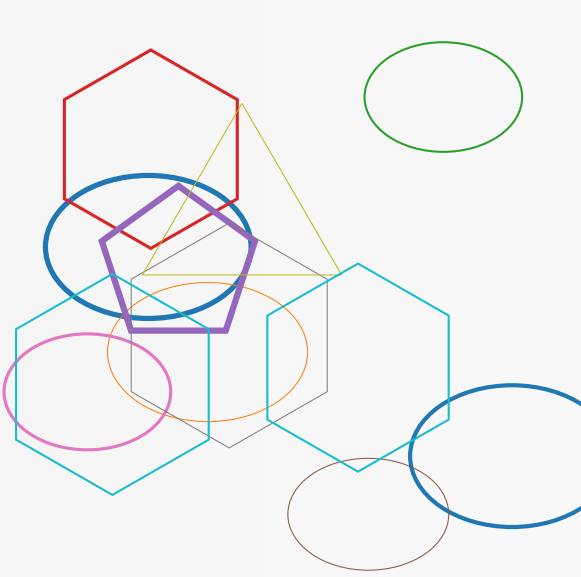[{"shape": "oval", "thickness": 2, "radius": 0.88, "center": [0.881, 0.209]}, {"shape": "oval", "thickness": 2.5, "radius": 0.88, "center": [0.255, 0.572]}, {"shape": "oval", "thickness": 0.5, "radius": 0.86, "center": [0.357, 0.389]}, {"shape": "oval", "thickness": 1, "radius": 0.68, "center": [0.763, 0.831]}, {"shape": "hexagon", "thickness": 1.5, "radius": 0.86, "center": [0.259, 0.741]}, {"shape": "pentagon", "thickness": 3, "radius": 0.69, "center": [0.307, 0.539]}, {"shape": "oval", "thickness": 0.5, "radius": 0.69, "center": [0.634, 0.109]}, {"shape": "oval", "thickness": 1.5, "radius": 0.72, "center": [0.15, 0.321]}, {"shape": "hexagon", "thickness": 0.5, "radius": 0.97, "center": [0.394, 0.418]}, {"shape": "triangle", "thickness": 0.5, "radius": 0.99, "center": [0.416, 0.622]}, {"shape": "hexagon", "thickness": 1, "radius": 0.96, "center": [0.193, 0.333]}, {"shape": "hexagon", "thickness": 1, "radius": 0.9, "center": [0.616, 0.363]}]